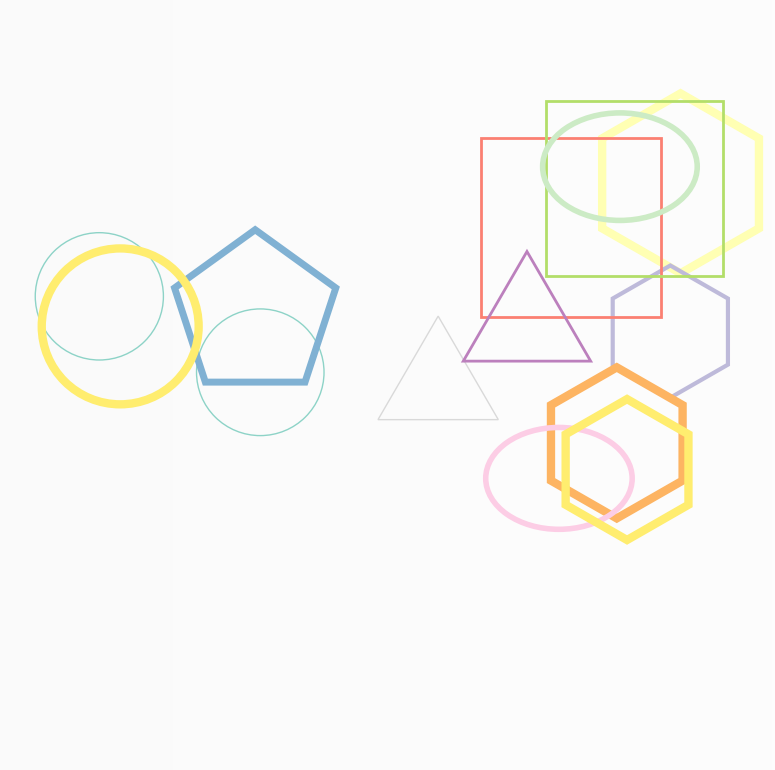[{"shape": "circle", "thickness": 0.5, "radius": 0.41, "center": [0.336, 0.517]}, {"shape": "circle", "thickness": 0.5, "radius": 0.41, "center": [0.128, 0.615]}, {"shape": "hexagon", "thickness": 3, "radius": 0.58, "center": [0.878, 0.762]}, {"shape": "hexagon", "thickness": 1.5, "radius": 0.43, "center": [0.865, 0.569]}, {"shape": "square", "thickness": 1, "radius": 0.58, "center": [0.737, 0.704]}, {"shape": "pentagon", "thickness": 2.5, "radius": 0.55, "center": [0.329, 0.592]}, {"shape": "hexagon", "thickness": 3, "radius": 0.49, "center": [0.796, 0.425]}, {"shape": "square", "thickness": 1, "radius": 0.57, "center": [0.819, 0.755]}, {"shape": "oval", "thickness": 2, "radius": 0.47, "center": [0.721, 0.379]}, {"shape": "triangle", "thickness": 0.5, "radius": 0.45, "center": [0.565, 0.5]}, {"shape": "triangle", "thickness": 1, "radius": 0.47, "center": [0.68, 0.578]}, {"shape": "oval", "thickness": 2, "radius": 0.5, "center": [0.8, 0.784]}, {"shape": "hexagon", "thickness": 3, "radius": 0.46, "center": [0.809, 0.39]}, {"shape": "circle", "thickness": 3, "radius": 0.51, "center": [0.155, 0.576]}]